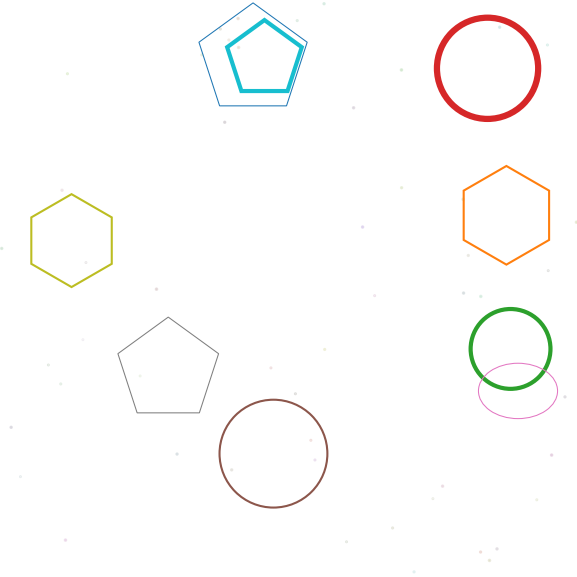[{"shape": "pentagon", "thickness": 0.5, "radius": 0.49, "center": [0.438, 0.896]}, {"shape": "hexagon", "thickness": 1, "radius": 0.43, "center": [0.877, 0.626]}, {"shape": "circle", "thickness": 2, "radius": 0.35, "center": [0.884, 0.395]}, {"shape": "circle", "thickness": 3, "radius": 0.44, "center": [0.844, 0.881]}, {"shape": "circle", "thickness": 1, "radius": 0.47, "center": [0.474, 0.214]}, {"shape": "oval", "thickness": 0.5, "radius": 0.34, "center": [0.897, 0.322]}, {"shape": "pentagon", "thickness": 0.5, "radius": 0.46, "center": [0.291, 0.358]}, {"shape": "hexagon", "thickness": 1, "radius": 0.4, "center": [0.124, 0.582]}, {"shape": "pentagon", "thickness": 2, "radius": 0.34, "center": [0.458, 0.896]}]